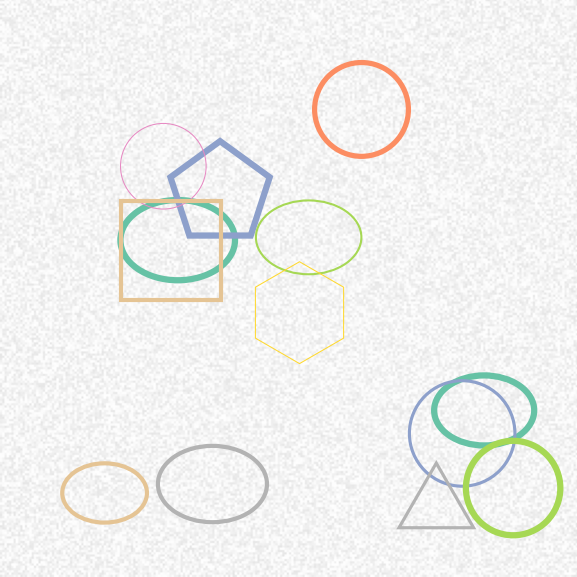[{"shape": "oval", "thickness": 3, "radius": 0.43, "center": [0.838, 0.288]}, {"shape": "oval", "thickness": 3, "radius": 0.5, "center": [0.308, 0.583]}, {"shape": "circle", "thickness": 2.5, "radius": 0.41, "center": [0.626, 0.81]}, {"shape": "circle", "thickness": 1.5, "radius": 0.46, "center": [0.8, 0.249]}, {"shape": "pentagon", "thickness": 3, "radius": 0.45, "center": [0.381, 0.664]}, {"shape": "circle", "thickness": 0.5, "radius": 0.37, "center": [0.283, 0.711]}, {"shape": "circle", "thickness": 3, "radius": 0.41, "center": [0.889, 0.154]}, {"shape": "oval", "thickness": 1, "radius": 0.46, "center": [0.534, 0.588]}, {"shape": "hexagon", "thickness": 0.5, "radius": 0.44, "center": [0.519, 0.458]}, {"shape": "square", "thickness": 2, "radius": 0.43, "center": [0.296, 0.565]}, {"shape": "oval", "thickness": 2, "radius": 0.37, "center": [0.181, 0.146]}, {"shape": "oval", "thickness": 2, "radius": 0.47, "center": [0.368, 0.161]}, {"shape": "triangle", "thickness": 1.5, "radius": 0.37, "center": [0.755, 0.123]}]